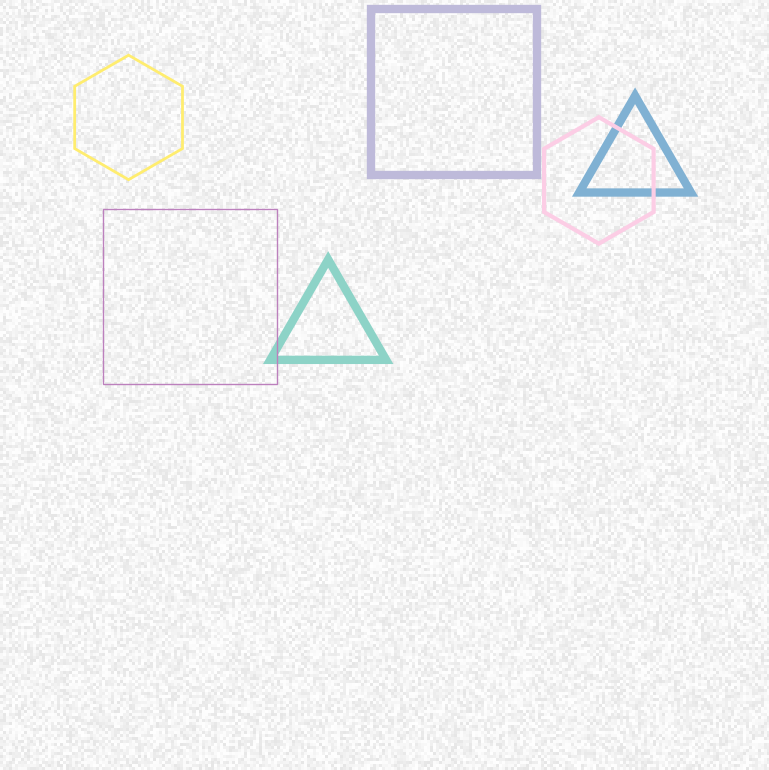[{"shape": "triangle", "thickness": 3, "radius": 0.43, "center": [0.426, 0.576]}, {"shape": "square", "thickness": 3, "radius": 0.54, "center": [0.59, 0.881]}, {"shape": "triangle", "thickness": 3, "radius": 0.42, "center": [0.825, 0.792]}, {"shape": "hexagon", "thickness": 1.5, "radius": 0.41, "center": [0.778, 0.766]}, {"shape": "square", "thickness": 0.5, "radius": 0.57, "center": [0.247, 0.615]}, {"shape": "hexagon", "thickness": 1, "radius": 0.4, "center": [0.167, 0.848]}]